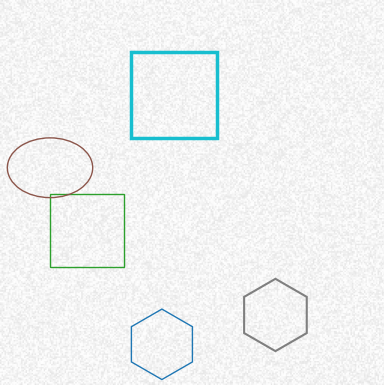[{"shape": "hexagon", "thickness": 1, "radius": 0.46, "center": [0.421, 0.106]}, {"shape": "square", "thickness": 1, "radius": 0.48, "center": [0.226, 0.401]}, {"shape": "oval", "thickness": 1, "radius": 0.55, "center": [0.13, 0.564]}, {"shape": "hexagon", "thickness": 1.5, "radius": 0.47, "center": [0.715, 0.182]}, {"shape": "square", "thickness": 2.5, "radius": 0.56, "center": [0.452, 0.753]}]